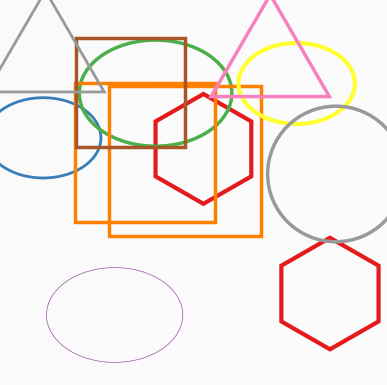[{"shape": "hexagon", "thickness": 3, "radius": 0.71, "center": [0.525, 0.613]}, {"shape": "hexagon", "thickness": 3, "radius": 0.72, "center": [0.852, 0.238]}, {"shape": "oval", "thickness": 2, "radius": 0.74, "center": [0.112, 0.642]}, {"shape": "oval", "thickness": 2.5, "radius": 0.98, "center": [0.401, 0.758]}, {"shape": "oval", "thickness": 0.5, "radius": 0.88, "center": [0.296, 0.182]}, {"shape": "square", "thickness": 2.5, "radius": 0.98, "center": [0.478, 0.582]}, {"shape": "square", "thickness": 2.5, "radius": 0.9, "center": [0.374, 0.604]}, {"shape": "oval", "thickness": 3, "radius": 0.75, "center": [0.766, 0.783]}, {"shape": "square", "thickness": 2.5, "radius": 0.71, "center": [0.337, 0.759]}, {"shape": "triangle", "thickness": 2.5, "radius": 0.88, "center": [0.697, 0.837]}, {"shape": "circle", "thickness": 2.5, "radius": 0.88, "center": [0.867, 0.548]}, {"shape": "triangle", "thickness": 2, "radius": 0.88, "center": [0.117, 0.849]}]